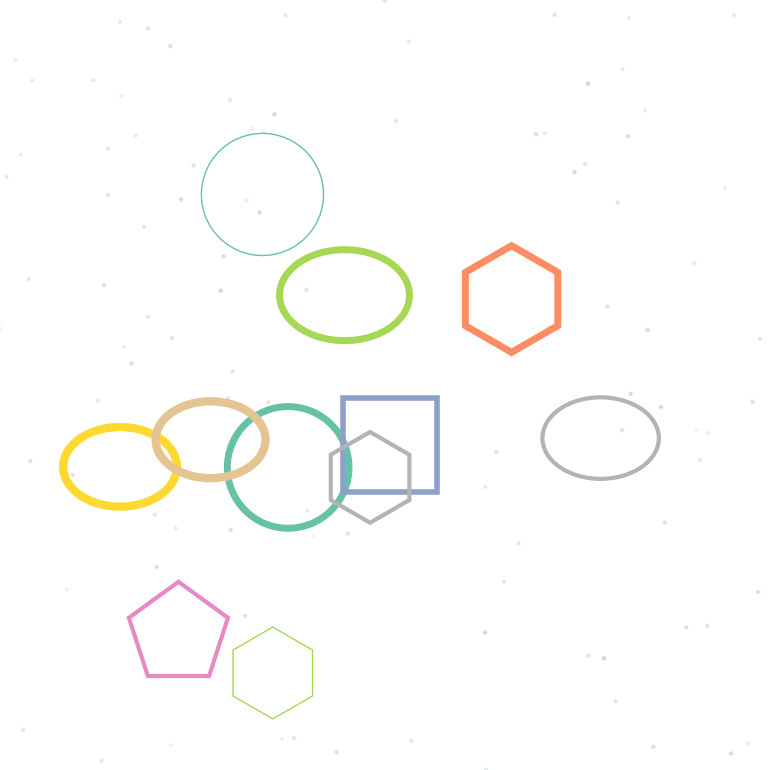[{"shape": "circle", "thickness": 2.5, "radius": 0.4, "center": [0.374, 0.393]}, {"shape": "circle", "thickness": 0.5, "radius": 0.4, "center": [0.341, 0.747]}, {"shape": "hexagon", "thickness": 2.5, "radius": 0.35, "center": [0.664, 0.612]}, {"shape": "square", "thickness": 2, "radius": 0.3, "center": [0.506, 0.422]}, {"shape": "pentagon", "thickness": 1.5, "radius": 0.34, "center": [0.232, 0.177]}, {"shape": "oval", "thickness": 2.5, "radius": 0.42, "center": [0.447, 0.617]}, {"shape": "hexagon", "thickness": 0.5, "radius": 0.3, "center": [0.354, 0.126]}, {"shape": "oval", "thickness": 3, "radius": 0.37, "center": [0.156, 0.394]}, {"shape": "oval", "thickness": 3, "radius": 0.36, "center": [0.273, 0.429]}, {"shape": "oval", "thickness": 1.5, "radius": 0.38, "center": [0.78, 0.431]}, {"shape": "hexagon", "thickness": 1.5, "radius": 0.29, "center": [0.481, 0.38]}]